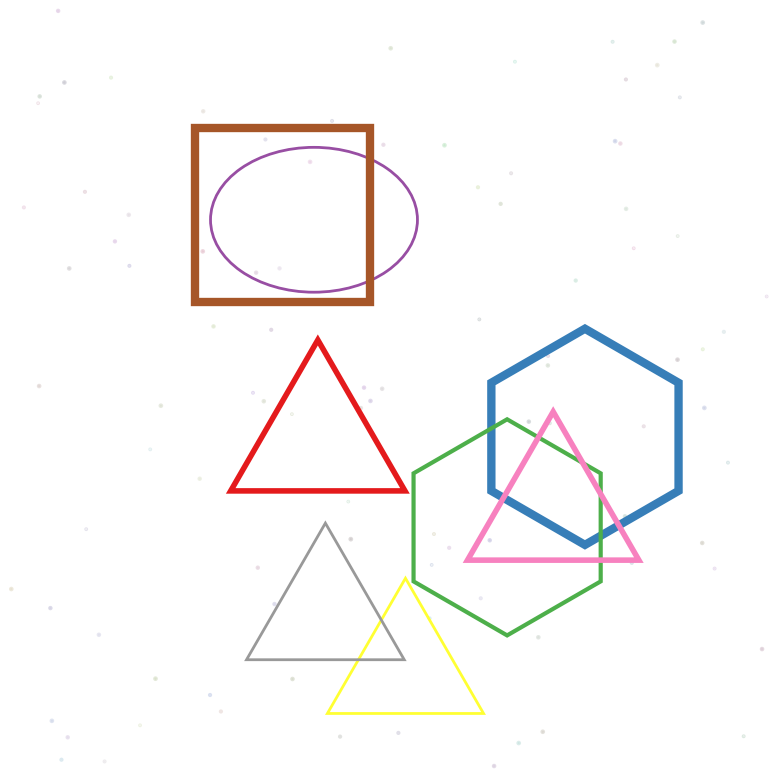[{"shape": "triangle", "thickness": 2, "radius": 0.65, "center": [0.413, 0.428]}, {"shape": "hexagon", "thickness": 3, "radius": 0.7, "center": [0.76, 0.433]}, {"shape": "hexagon", "thickness": 1.5, "radius": 0.7, "center": [0.659, 0.315]}, {"shape": "oval", "thickness": 1, "radius": 0.67, "center": [0.408, 0.715]}, {"shape": "triangle", "thickness": 1, "radius": 0.59, "center": [0.527, 0.132]}, {"shape": "square", "thickness": 3, "radius": 0.57, "center": [0.367, 0.721]}, {"shape": "triangle", "thickness": 2, "radius": 0.64, "center": [0.718, 0.337]}, {"shape": "triangle", "thickness": 1, "radius": 0.59, "center": [0.423, 0.202]}]